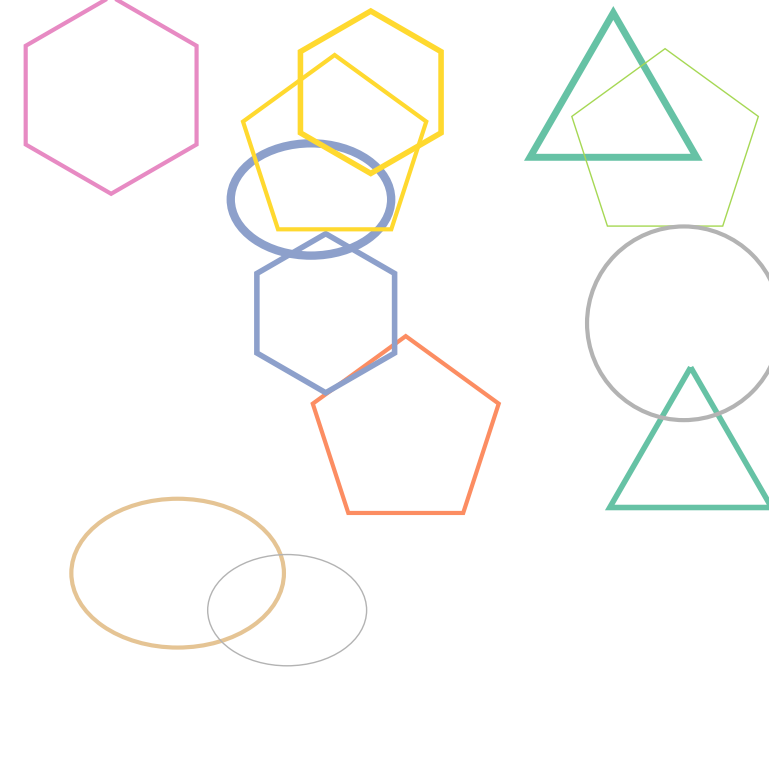[{"shape": "triangle", "thickness": 2, "radius": 0.61, "center": [0.897, 0.402]}, {"shape": "triangle", "thickness": 2.5, "radius": 0.62, "center": [0.797, 0.858]}, {"shape": "pentagon", "thickness": 1.5, "radius": 0.63, "center": [0.527, 0.437]}, {"shape": "oval", "thickness": 3, "radius": 0.52, "center": [0.404, 0.741]}, {"shape": "hexagon", "thickness": 2, "radius": 0.52, "center": [0.423, 0.593]}, {"shape": "hexagon", "thickness": 1.5, "radius": 0.64, "center": [0.144, 0.876]}, {"shape": "pentagon", "thickness": 0.5, "radius": 0.64, "center": [0.864, 0.809]}, {"shape": "hexagon", "thickness": 2, "radius": 0.53, "center": [0.482, 0.88]}, {"shape": "pentagon", "thickness": 1.5, "radius": 0.63, "center": [0.435, 0.803]}, {"shape": "oval", "thickness": 1.5, "radius": 0.69, "center": [0.231, 0.256]}, {"shape": "circle", "thickness": 1.5, "radius": 0.63, "center": [0.888, 0.58]}, {"shape": "oval", "thickness": 0.5, "radius": 0.52, "center": [0.373, 0.208]}]